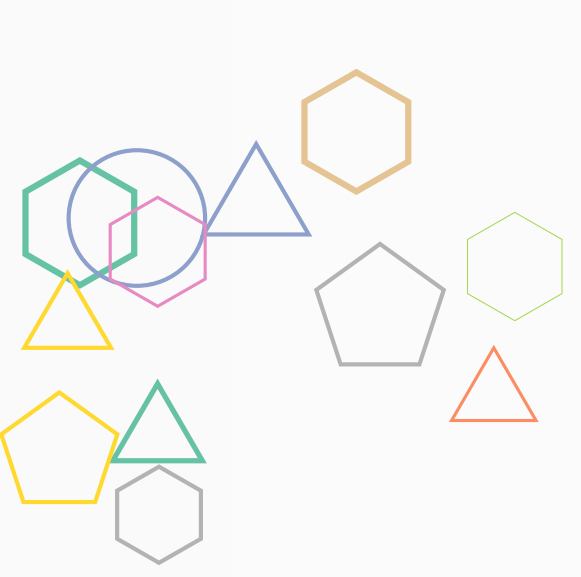[{"shape": "hexagon", "thickness": 3, "radius": 0.54, "center": [0.137, 0.613]}, {"shape": "triangle", "thickness": 2.5, "radius": 0.44, "center": [0.271, 0.246]}, {"shape": "triangle", "thickness": 1.5, "radius": 0.42, "center": [0.85, 0.313]}, {"shape": "circle", "thickness": 2, "radius": 0.59, "center": [0.235, 0.622]}, {"shape": "triangle", "thickness": 2, "radius": 0.52, "center": [0.441, 0.645]}, {"shape": "hexagon", "thickness": 1.5, "radius": 0.47, "center": [0.271, 0.563]}, {"shape": "hexagon", "thickness": 0.5, "radius": 0.47, "center": [0.886, 0.538]}, {"shape": "pentagon", "thickness": 2, "radius": 0.52, "center": [0.102, 0.215]}, {"shape": "triangle", "thickness": 2, "radius": 0.43, "center": [0.116, 0.44]}, {"shape": "hexagon", "thickness": 3, "radius": 0.52, "center": [0.613, 0.771]}, {"shape": "hexagon", "thickness": 2, "radius": 0.42, "center": [0.274, 0.108]}, {"shape": "pentagon", "thickness": 2, "radius": 0.58, "center": [0.654, 0.461]}]